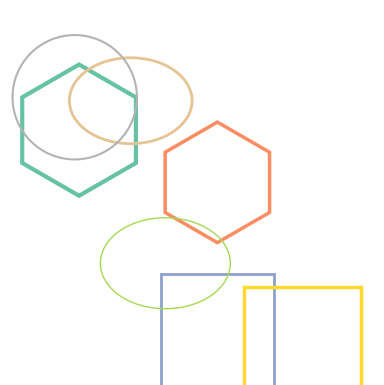[{"shape": "hexagon", "thickness": 3, "radius": 0.85, "center": [0.205, 0.662]}, {"shape": "hexagon", "thickness": 2.5, "radius": 0.78, "center": [0.565, 0.526]}, {"shape": "square", "thickness": 2, "radius": 0.73, "center": [0.564, 0.143]}, {"shape": "oval", "thickness": 1, "radius": 0.84, "center": [0.43, 0.316]}, {"shape": "square", "thickness": 2.5, "radius": 0.76, "center": [0.785, 0.103]}, {"shape": "oval", "thickness": 2, "radius": 0.8, "center": [0.34, 0.738]}, {"shape": "circle", "thickness": 1.5, "radius": 0.81, "center": [0.194, 0.747]}]